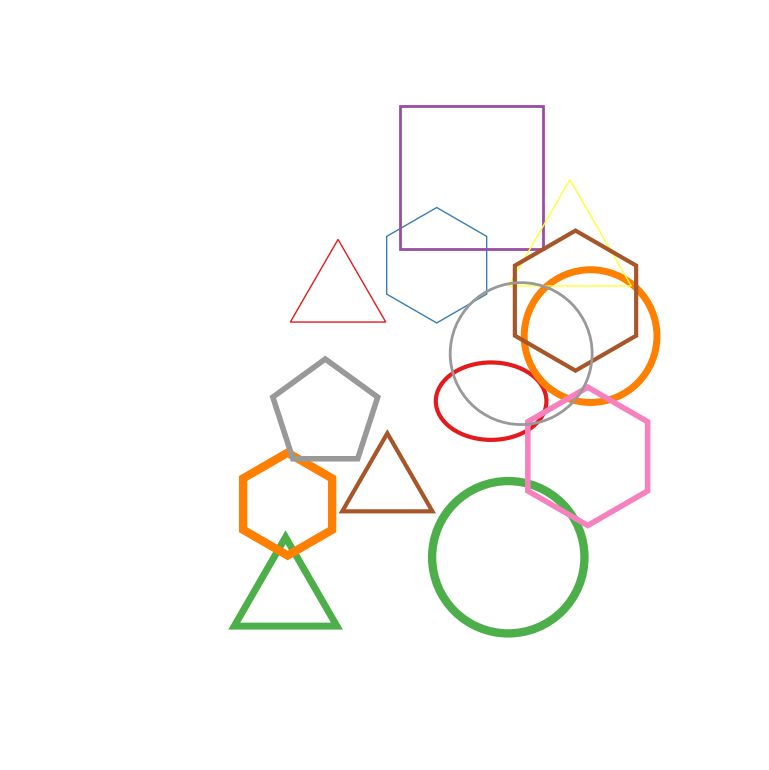[{"shape": "triangle", "thickness": 0.5, "radius": 0.36, "center": [0.439, 0.618]}, {"shape": "oval", "thickness": 1.5, "radius": 0.36, "center": [0.638, 0.479]}, {"shape": "hexagon", "thickness": 0.5, "radius": 0.37, "center": [0.567, 0.656]}, {"shape": "circle", "thickness": 3, "radius": 0.49, "center": [0.66, 0.276]}, {"shape": "triangle", "thickness": 2.5, "radius": 0.38, "center": [0.371, 0.225]}, {"shape": "square", "thickness": 1, "radius": 0.46, "center": [0.613, 0.769]}, {"shape": "circle", "thickness": 2.5, "radius": 0.43, "center": [0.767, 0.564]}, {"shape": "hexagon", "thickness": 3, "radius": 0.33, "center": [0.374, 0.345]}, {"shape": "triangle", "thickness": 0.5, "radius": 0.46, "center": [0.74, 0.675]}, {"shape": "hexagon", "thickness": 1.5, "radius": 0.45, "center": [0.747, 0.61]}, {"shape": "triangle", "thickness": 1.5, "radius": 0.34, "center": [0.503, 0.37]}, {"shape": "hexagon", "thickness": 2, "radius": 0.45, "center": [0.763, 0.407]}, {"shape": "pentagon", "thickness": 2, "radius": 0.36, "center": [0.422, 0.462]}, {"shape": "circle", "thickness": 1, "radius": 0.46, "center": [0.677, 0.541]}]